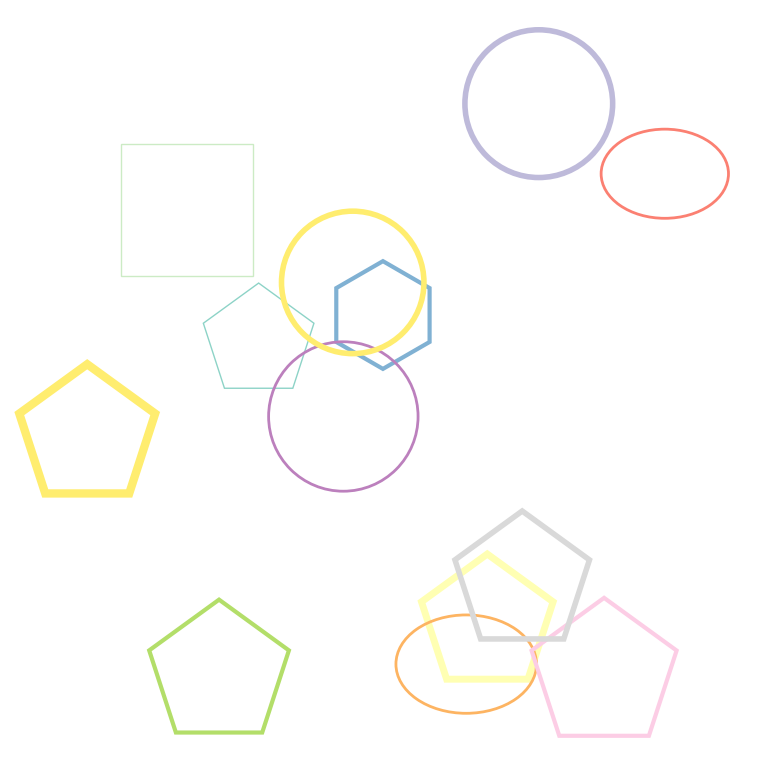[{"shape": "pentagon", "thickness": 0.5, "radius": 0.38, "center": [0.336, 0.557]}, {"shape": "pentagon", "thickness": 2.5, "radius": 0.45, "center": [0.633, 0.191]}, {"shape": "circle", "thickness": 2, "radius": 0.48, "center": [0.7, 0.865]}, {"shape": "oval", "thickness": 1, "radius": 0.41, "center": [0.863, 0.774]}, {"shape": "hexagon", "thickness": 1.5, "radius": 0.35, "center": [0.497, 0.591]}, {"shape": "oval", "thickness": 1, "radius": 0.46, "center": [0.605, 0.138]}, {"shape": "pentagon", "thickness": 1.5, "radius": 0.48, "center": [0.284, 0.126]}, {"shape": "pentagon", "thickness": 1.5, "radius": 0.5, "center": [0.785, 0.125]}, {"shape": "pentagon", "thickness": 2, "radius": 0.46, "center": [0.678, 0.244]}, {"shape": "circle", "thickness": 1, "radius": 0.49, "center": [0.446, 0.459]}, {"shape": "square", "thickness": 0.5, "radius": 0.43, "center": [0.243, 0.727]}, {"shape": "pentagon", "thickness": 3, "radius": 0.46, "center": [0.113, 0.434]}, {"shape": "circle", "thickness": 2, "radius": 0.46, "center": [0.458, 0.633]}]